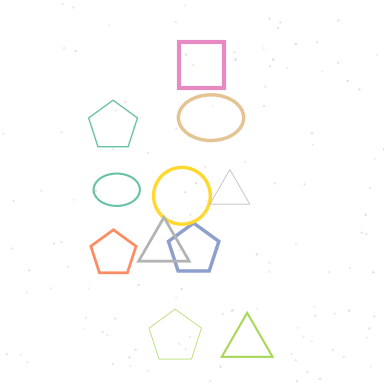[{"shape": "oval", "thickness": 1.5, "radius": 0.3, "center": [0.303, 0.507]}, {"shape": "pentagon", "thickness": 1, "radius": 0.33, "center": [0.294, 0.673]}, {"shape": "pentagon", "thickness": 2, "radius": 0.31, "center": [0.295, 0.341]}, {"shape": "pentagon", "thickness": 2.5, "radius": 0.34, "center": [0.503, 0.352]}, {"shape": "square", "thickness": 3, "radius": 0.3, "center": [0.524, 0.831]}, {"shape": "triangle", "thickness": 1.5, "radius": 0.38, "center": [0.642, 0.111]}, {"shape": "pentagon", "thickness": 0.5, "radius": 0.36, "center": [0.455, 0.125]}, {"shape": "circle", "thickness": 2.5, "radius": 0.37, "center": [0.473, 0.491]}, {"shape": "oval", "thickness": 2.5, "radius": 0.42, "center": [0.548, 0.694]}, {"shape": "triangle", "thickness": 2, "radius": 0.38, "center": [0.426, 0.36]}, {"shape": "triangle", "thickness": 0.5, "radius": 0.3, "center": [0.597, 0.5]}]